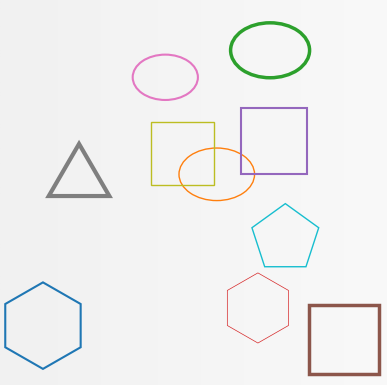[{"shape": "hexagon", "thickness": 1.5, "radius": 0.56, "center": [0.111, 0.154]}, {"shape": "oval", "thickness": 1, "radius": 0.49, "center": [0.559, 0.547]}, {"shape": "oval", "thickness": 2.5, "radius": 0.51, "center": [0.697, 0.869]}, {"shape": "hexagon", "thickness": 0.5, "radius": 0.46, "center": [0.666, 0.2]}, {"shape": "square", "thickness": 1.5, "radius": 0.43, "center": [0.707, 0.634]}, {"shape": "square", "thickness": 2.5, "radius": 0.45, "center": [0.888, 0.118]}, {"shape": "oval", "thickness": 1.5, "radius": 0.42, "center": [0.427, 0.799]}, {"shape": "triangle", "thickness": 3, "radius": 0.45, "center": [0.204, 0.536]}, {"shape": "square", "thickness": 1, "radius": 0.4, "center": [0.471, 0.602]}, {"shape": "pentagon", "thickness": 1, "radius": 0.45, "center": [0.736, 0.38]}]